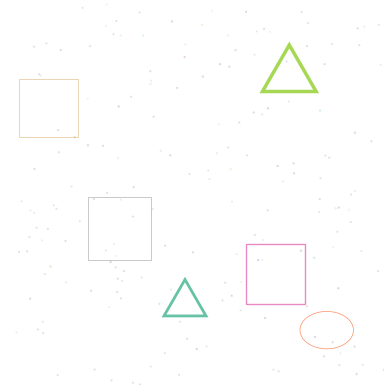[{"shape": "triangle", "thickness": 2, "radius": 0.32, "center": [0.481, 0.211]}, {"shape": "oval", "thickness": 0.5, "radius": 0.35, "center": [0.849, 0.143]}, {"shape": "square", "thickness": 1, "radius": 0.39, "center": [0.716, 0.289]}, {"shape": "triangle", "thickness": 2.5, "radius": 0.4, "center": [0.751, 0.803]}, {"shape": "square", "thickness": 0.5, "radius": 0.38, "center": [0.125, 0.719]}, {"shape": "square", "thickness": 0.5, "radius": 0.41, "center": [0.31, 0.406]}]